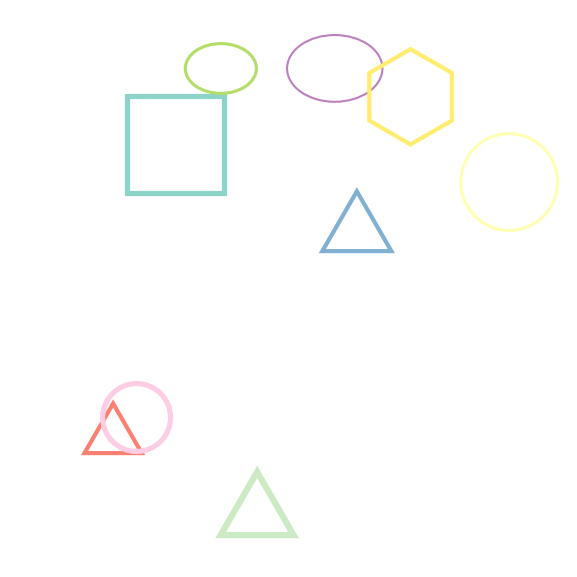[{"shape": "square", "thickness": 2.5, "radius": 0.42, "center": [0.305, 0.749]}, {"shape": "circle", "thickness": 1.5, "radius": 0.42, "center": [0.882, 0.684]}, {"shape": "triangle", "thickness": 2, "radius": 0.29, "center": [0.196, 0.243]}, {"shape": "triangle", "thickness": 2, "radius": 0.34, "center": [0.618, 0.599]}, {"shape": "oval", "thickness": 1.5, "radius": 0.31, "center": [0.382, 0.881]}, {"shape": "circle", "thickness": 2.5, "radius": 0.29, "center": [0.237, 0.276]}, {"shape": "oval", "thickness": 1, "radius": 0.41, "center": [0.58, 0.881]}, {"shape": "triangle", "thickness": 3, "radius": 0.36, "center": [0.445, 0.109]}, {"shape": "hexagon", "thickness": 2, "radius": 0.41, "center": [0.711, 0.832]}]